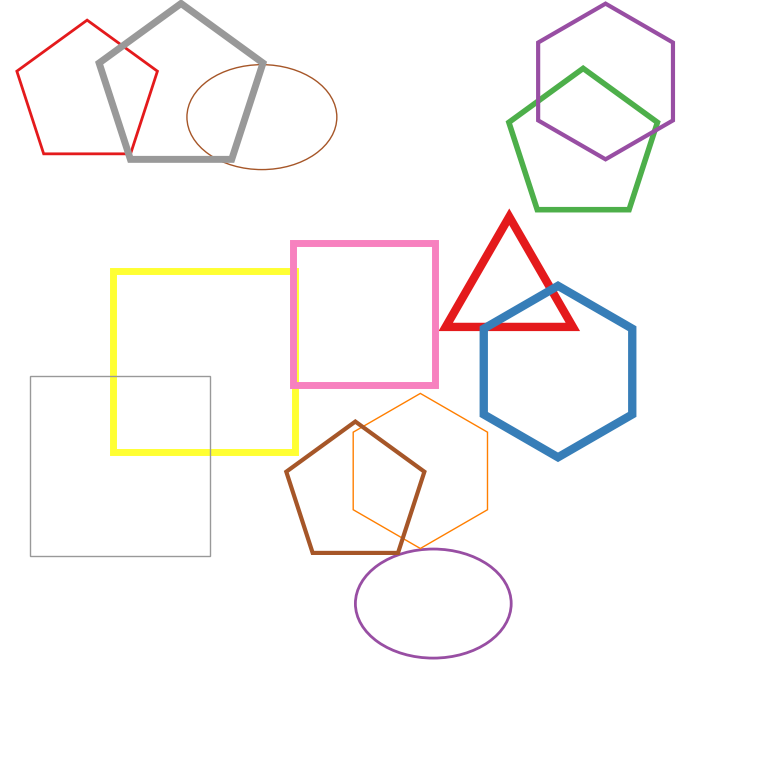[{"shape": "pentagon", "thickness": 1, "radius": 0.48, "center": [0.113, 0.878]}, {"shape": "triangle", "thickness": 3, "radius": 0.48, "center": [0.661, 0.623]}, {"shape": "hexagon", "thickness": 3, "radius": 0.56, "center": [0.725, 0.517]}, {"shape": "pentagon", "thickness": 2, "radius": 0.51, "center": [0.757, 0.81]}, {"shape": "oval", "thickness": 1, "radius": 0.51, "center": [0.563, 0.216]}, {"shape": "hexagon", "thickness": 1.5, "radius": 0.51, "center": [0.786, 0.894]}, {"shape": "hexagon", "thickness": 0.5, "radius": 0.5, "center": [0.546, 0.388]}, {"shape": "square", "thickness": 2.5, "radius": 0.59, "center": [0.265, 0.53]}, {"shape": "oval", "thickness": 0.5, "radius": 0.49, "center": [0.34, 0.848]}, {"shape": "pentagon", "thickness": 1.5, "radius": 0.47, "center": [0.461, 0.358]}, {"shape": "square", "thickness": 2.5, "radius": 0.46, "center": [0.473, 0.592]}, {"shape": "square", "thickness": 0.5, "radius": 0.58, "center": [0.156, 0.395]}, {"shape": "pentagon", "thickness": 2.5, "radius": 0.56, "center": [0.235, 0.884]}]